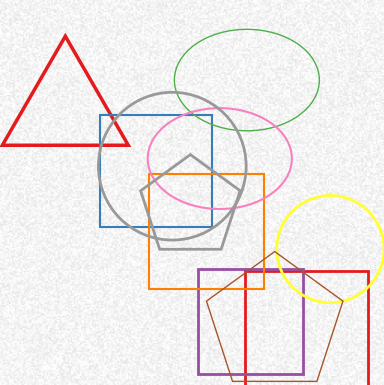[{"shape": "square", "thickness": 2, "radius": 0.8, "center": [0.796, 0.136]}, {"shape": "triangle", "thickness": 2.5, "radius": 0.94, "center": [0.17, 0.717]}, {"shape": "square", "thickness": 1.5, "radius": 0.73, "center": [0.405, 0.557]}, {"shape": "oval", "thickness": 1, "radius": 0.94, "center": [0.641, 0.792]}, {"shape": "square", "thickness": 2, "radius": 0.68, "center": [0.651, 0.165]}, {"shape": "square", "thickness": 1.5, "radius": 0.75, "center": [0.537, 0.4]}, {"shape": "circle", "thickness": 2, "radius": 0.7, "center": [0.858, 0.353]}, {"shape": "pentagon", "thickness": 1, "radius": 0.93, "center": [0.714, 0.16]}, {"shape": "oval", "thickness": 1.5, "radius": 0.94, "center": [0.571, 0.588]}, {"shape": "pentagon", "thickness": 2, "radius": 0.68, "center": [0.495, 0.463]}, {"shape": "circle", "thickness": 2, "radius": 0.96, "center": [0.447, 0.568]}]